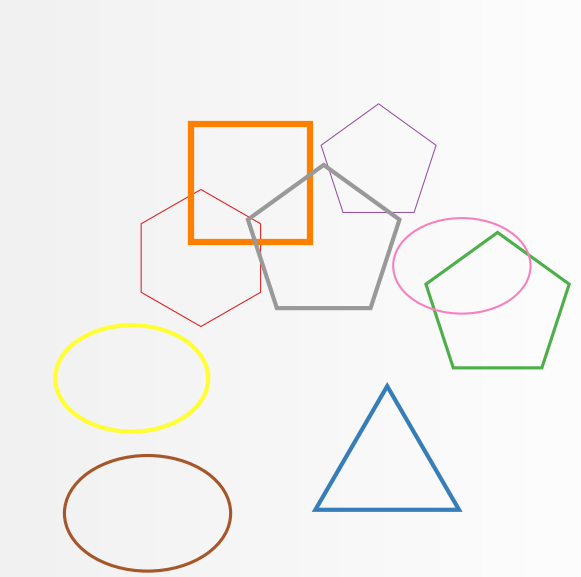[{"shape": "hexagon", "thickness": 0.5, "radius": 0.59, "center": [0.346, 0.552]}, {"shape": "triangle", "thickness": 2, "radius": 0.71, "center": [0.666, 0.188]}, {"shape": "pentagon", "thickness": 1.5, "radius": 0.65, "center": [0.856, 0.467]}, {"shape": "pentagon", "thickness": 0.5, "radius": 0.52, "center": [0.651, 0.715]}, {"shape": "square", "thickness": 3, "radius": 0.51, "center": [0.431, 0.683]}, {"shape": "oval", "thickness": 2, "radius": 0.66, "center": [0.227, 0.344]}, {"shape": "oval", "thickness": 1.5, "radius": 0.71, "center": [0.254, 0.11]}, {"shape": "oval", "thickness": 1, "radius": 0.59, "center": [0.795, 0.539]}, {"shape": "pentagon", "thickness": 2, "radius": 0.69, "center": [0.557, 0.576]}]